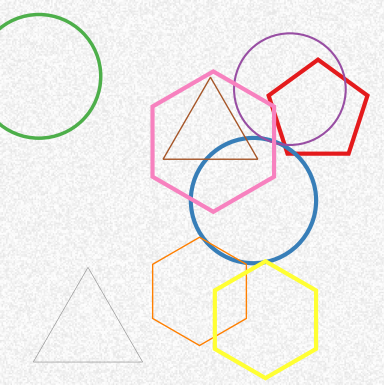[{"shape": "pentagon", "thickness": 3, "radius": 0.67, "center": [0.826, 0.71]}, {"shape": "circle", "thickness": 3, "radius": 0.81, "center": [0.658, 0.479]}, {"shape": "circle", "thickness": 2.5, "radius": 0.8, "center": [0.101, 0.802]}, {"shape": "circle", "thickness": 1.5, "radius": 0.73, "center": [0.753, 0.768]}, {"shape": "hexagon", "thickness": 1, "radius": 0.7, "center": [0.518, 0.243]}, {"shape": "hexagon", "thickness": 3, "radius": 0.76, "center": [0.689, 0.17]}, {"shape": "triangle", "thickness": 1, "radius": 0.71, "center": [0.547, 0.657]}, {"shape": "hexagon", "thickness": 3, "radius": 0.91, "center": [0.554, 0.632]}, {"shape": "triangle", "thickness": 0.5, "radius": 0.82, "center": [0.229, 0.142]}]